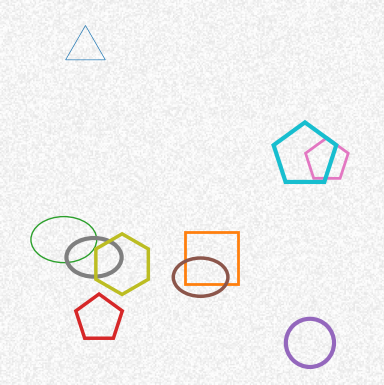[{"shape": "triangle", "thickness": 0.5, "radius": 0.3, "center": [0.222, 0.874]}, {"shape": "square", "thickness": 2, "radius": 0.34, "center": [0.549, 0.33]}, {"shape": "oval", "thickness": 1, "radius": 0.43, "center": [0.166, 0.378]}, {"shape": "pentagon", "thickness": 2.5, "radius": 0.32, "center": [0.257, 0.173]}, {"shape": "circle", "thickness": 3, "radius": 0.31, "center": [0.805, 0.109]}, {"shape": "oval", "thickness": 2.5, "radius": 0.35, "center": [0.521, 0.28]}, {"shape": "pentagon", "thickness": 2, "radius": 0.29, "center": [0.849, 0.584]}, {"shape": "oval", "thickness": 3, "radius": 0.36, "center": [0.244, 0.332]}, {"shape": "hexagon", "thickness": 2.5, "radius": 0.39, "center": [0.317, 0.314]}, {"shape": "pentagon", "thickness": 3, "radius": 0.43, "center": [0.792, 0.597]}]